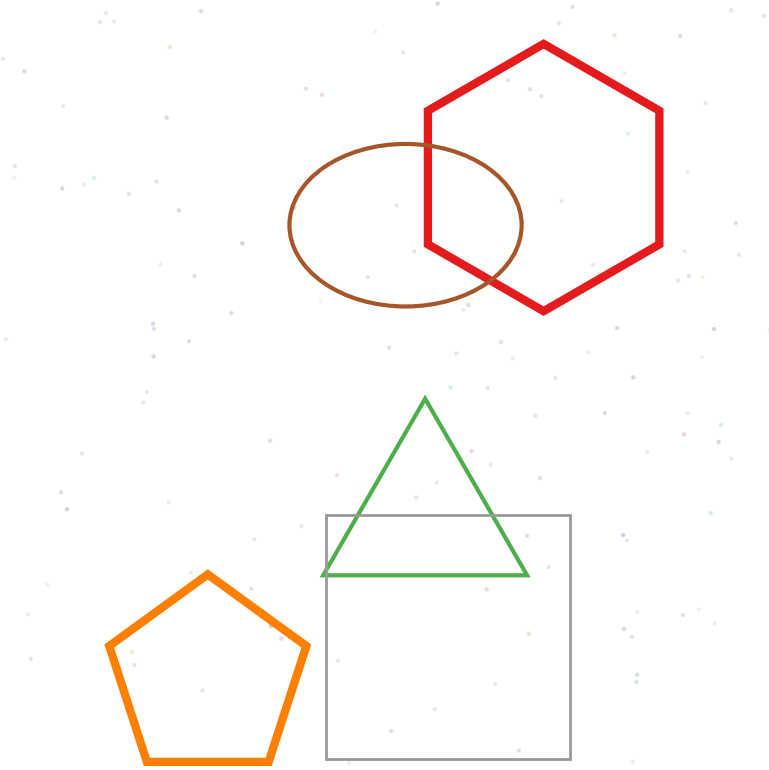[{"shape": "hexagon", "thickness": 3, "radius": 0.87, "center": [0.706, 0.769]}, {"shape": "triangle", "thickness": 1.5, "radius": 0.76, "center": [0.552, 0.329]}, {"shape": "pentagon", "thickness": 3, "radius": 0.67, "center": [0.27, 0.119]}, {"shape": "oval", "thickness": 1.5, "radius": 0.75, "center": [0.527, 0.708]}, {"shape": "square", "thickness": 1, "radius": 0.79, "center": [0.582, 0.173]}]